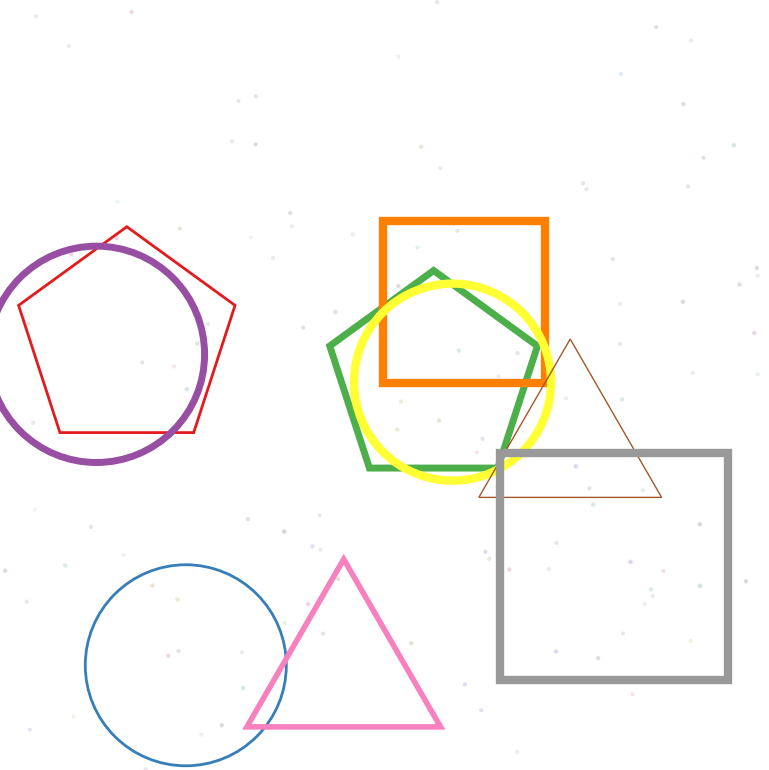[{"shape": "pentagon", "thickness": 1, "radius": 0.74, "center": [0.165, 0.558]}, {"shape": "circle", "thickness": 1, "radius": 0.65, "center": [0.241, 0.136]}, {"shape": "pentagon", "thickness": 2.5, "radius": 0.71, "center": [0.563, 0.507]}, {"shape": "circle", "thickness": 2.5, "radius": 0.7, "center": [0.125, 0.54]}, {"shape": "square", "thickness": 3, "radius": 0.53, "center": [0.602, 0.607]}, {"shape": "circle", "thickness": 3, "radius": 0.64, "center": [0.588, 0.504]}, {"shape": "triangle", "thickness": 0.5, "radius": 0.69, "center": [0.741, 0.423]}, {"shape": "triangle", "thickness": 2, "radius": 0.73, "center": [0.446, 0.129]}, {"shape": "square", "thickness": 3, "radius": 0.74, "center": [0.798, 0.264]}]